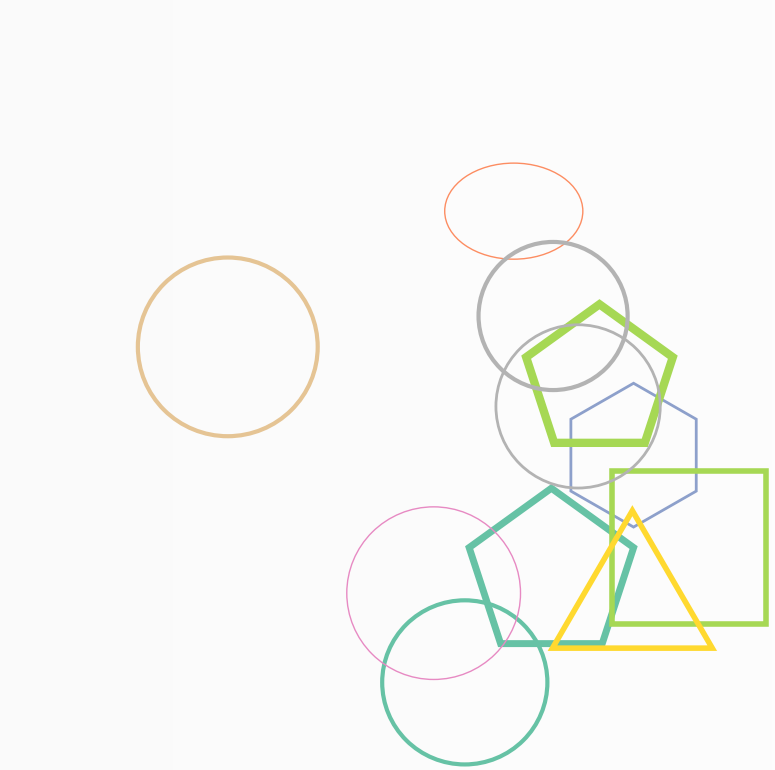[{"shape": "circle", "thickness": 1.5, "radius": 0.53, "center": [0.6, 0.114]}, {"shape": "pentagon", "thickness": 2.5, "radius": 0.56, "center": [0.711, 0.254]}, {"shape": "oval", "thickness": 0.5, "radius": 0.45, "center": [0.663, 0.726]}, {"shape": "hexagon", "thickness": 1, "radius": 0.47, "center": [0.818, 0.409]}, {"shape": "circle", "thickness": 0.5, "radius": 0.56, "center": [0.56, 0.23]}, {"shape": "square", "thickness": 2, "radius": 0.5, "center": [0.889, 0.289]}, {"shape": "pentagon", "thickness": 3, "radius": 0.5, "center": [0.774, 0.505]}, {"shape": "triangle", "thickness": 2, "radius": 0.6, "center": [0.816, 0.218]}, {"shape": "circle", "thickness": 1.5, "radius": 0.58, "center": [0.294, 0.55]}, {"shape": "circle", "thickness": 1.5, "radius": 0.48, "center": [0.714, 0.59]}, {"shape": "circle", "thickness": 1, "radius": 0.53, "center": [0.746, 0.472]}]